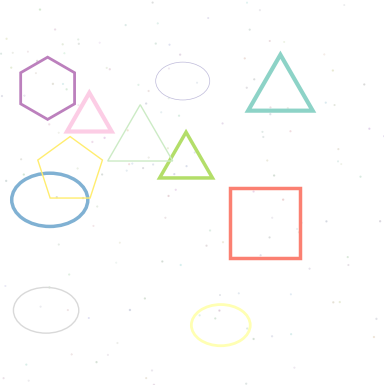[{"shape": "triangle", "thickness": 3, "radius": 0.48, "center": [0.728, 0.761]}, {"shape": "oval", "thickness": 2, "radius": 0.38, "center": [0.573, 0.155]}, {"shape": "oval", "thickness": 0.5, "radius": 0.35, "center": [0.475, 0.789]}, {"shape": "square", "thickness": 2.5, "radius": 0.45, "center": [0.688, 0.421]}, {"shape": "oval", "thickness": 2.5, "radius": 0.49, "center": [0.129, 0.481]}, {"shape": "triangle", "thickness": 2.5, "radius": 0.4, "center": [0.483, 0.577]}, {"shape": "triangle", "thickness": 3, "radius": 0.33, "center": [0.232, 0.692]}, {"shape": "oval", "thickness": 1, "radius": 0.42, "center": [0.12, 0.194]}, {"shape": "hexagon", "thickness": 2, "radius": 0.4, "center": [0.124, 0.771]}, {"shape": "triangle", "thickness": 1, "radius": 0.49, "center": [0.364, 0.631]}, {"shape": "pentagon", "thickness": 1, "radius": 0.44, "center": [0.182, 0.557]}]